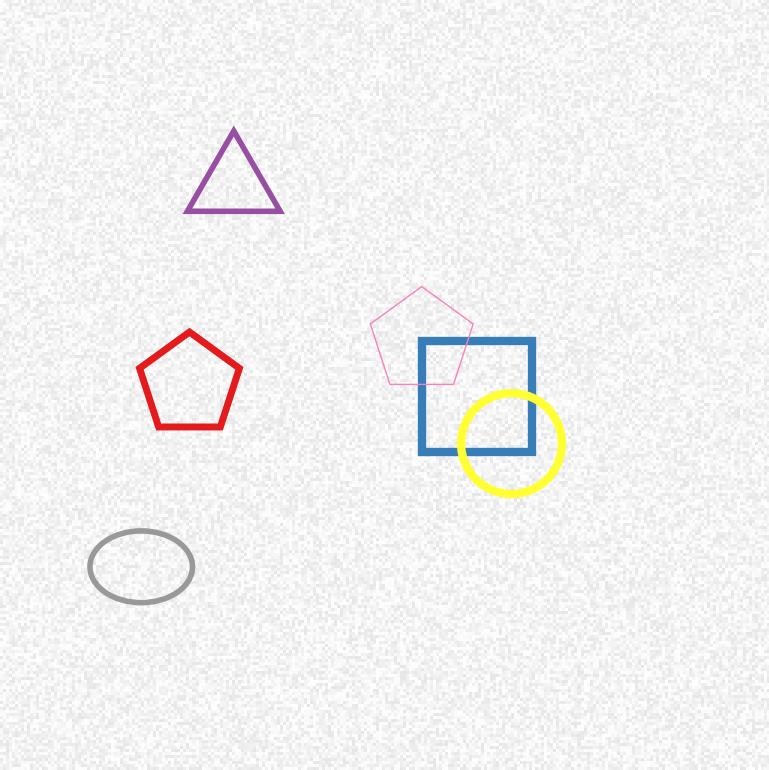[{"shape": "pentagon", "thickness": 2.5, "radius": 0.34, "center": [0.246, 0.501]}, {"shape": "square", "thickness": 3, "radius": 0.36, "center": [0.62, 0.485]}, {"shape": "triangle", "thickness": 2, "radius": 0.35, "center": [0.304, 0.76]}, {"shape": "circle", "thickness": 3, "radius": 0.33, "center": [0.664, 0.424]}, {"shape": "pentagon", "thickness": 0.5, "radius": 0.35, "center": [0.548, 0.558]}, {"shape": "oval", "thickness": 2, "radius": 0.33, "center": [0.183, 0.264]}]